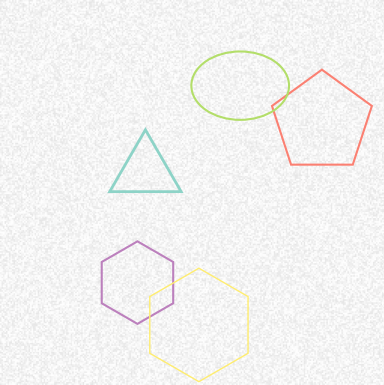[{"shape": "triangle", "thickness": 2, "radius": 0.54, "center": [0.378, 0.556]}, {"shape": "pentagon", "thickness": 1.5, "radius": 0.68, "center": [0.836, 0.683]}, {"shape": "oval", "thickness": 1.5, "radius": 0.63, "center": [0.624, 0.777]}, {"shape": "hexagon", "thickness": 1.5, "radius": 0.54, "center": [0.357, 0.266]}, {"shape": "hexagon", "thickness": 1, "radius": 0.74, "center": [0.517, 0.156]}]